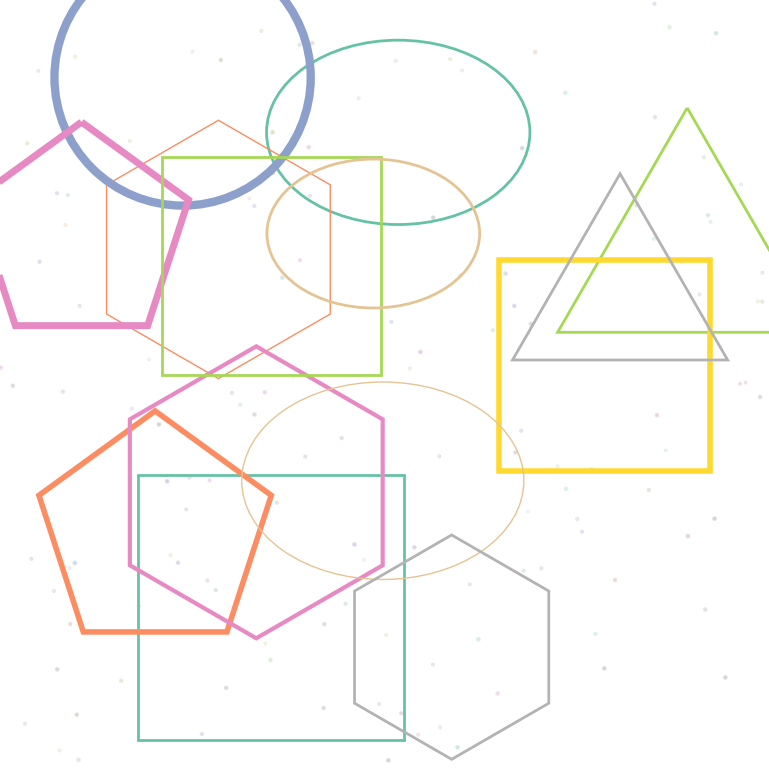[{"shape": "oval", "thickness": 1, "radius": 0.86, "center": [0.517, 0.828]}, {"shape": "square", "thickness": 1, "radius": 0.86, "center": [0.352, 0.211]}, {"shape": "pentagon", "thickness": 2, "radius": 0.79, "center": [0.201, 0.308]}, {"shape": "hexagon", "thickness": 0.5, "radius": 0.84, "center": [0.284, 0.676]}, {"shape": "circle", "thickness": 3, "radius": 0.83, "center": [0.237, 0.899]}, {"shape": "hexagon", "thickness": 1.5, "radius": 0.95, "center": [0.333, 0.361]}, {"shape": "pentagon", "thickness": 2.5, "radius": 0.73, "center": [0.106, 0.695]}, {"shape": "triangle", "thickness": 1, "radius": 0.97, "center": [0.892, 0.666]}, {"shape": "square", "thickness": 1, "radius": 0.71, "center": [0.353, 0.655]}, {"shape": "square", "thickness": 2, "radius": 0.69, "center": [0.785, 0.525]}, {"shape": "oval", "thickness": 1, "radius": 0.69, "center": [0.485, 0.697]}, {"shape": "oval", "thickness": 0.5, "radius": 0.92, "center": [0.497, 0.376]}, {"shape": "hexagon", "thickness": 1, "radius": 0.73, "center": [0.587, 0.16]}, {"shape": "triangle", "thickness": 1, "radius": 0.81, "center": [0.805, 0.613]}]